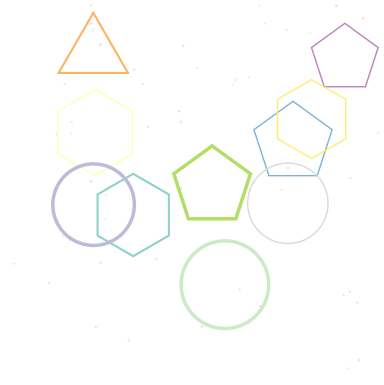[{"shape": "hexagon", "thickness": 1.5, "radius": 0.53, "center": [0.346, 0.442]}, {"shape": "hexagon", "thickness": 1, "radius": 0.56, "center": [0.247, 0.656]}, {"shape": "circle", "thickness": 2.5, "radius": 0.53, "center": [0.243, 0.468]}, {"shape": "pentagon", "thickness": 1, "radius": 0.53, "center": [0.761, 0.63]}, {"shape": "triangle", "thickness": 1.5, "radius": 0.52, "center": [0.242, 0.863]}, {"shape": "pentagon", "thickness": 2.5, "radius": 0.52, "center": [0.551, 0.516]}, {"shape": "circle", "thickness": 1, "radius": 0.52, "center": [0.748, 0.472]}, {"shape": "pentagon", "thickness": 1, "radius": 0.46, "center": [0.896, 0.848]}, {"shape": "circle", "thickness": 2.5, "radius": 0.57, "center": [0.584, 0.261]}, {"shape": "hexagon", "thickness": 1, "radius": 0.51, "center": [0.809, 0.691]}]